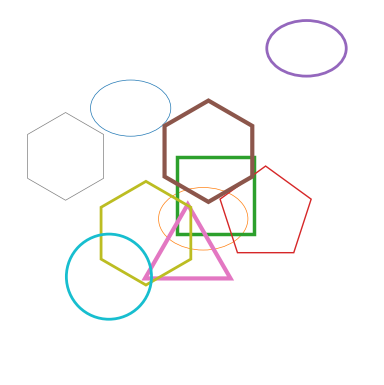[{"shape": "oval", "thickness": 0.5, "radius": 0.52, "center": [0.339, 0.719]}, {"shape": "oval", "thickness": 0.5, "radius": 0.58, "center": [0.528, 0.432]}, {"shape": "square", "thickness": 2.5, "radius": 0.5, "center": [0.559, 0.491]}, {"shape": "pentagon", "thickness": 1, "radius": 0.62, "center": [0.69, 0.444]}, {"shape": "oval", "thickness": 2, "radius": 0.52, "center": [0.796, 0.874]}, {"shape": "hexagon", "thickness": 3, "radius": 0.66, "center": [0.541, 0.607]}, {"shape": "triangle", "thickness": 3, "radius": 0.64, "center": [0.488, 0.341]}, {"shape": "hexagon", "thickness": 0.5, "radius": 0.57, "center": [0.17, 0.594]}, {"shape": "hexagon", "thickness": 2, "radius": 0.67, "center": [0.379, 0.394]}, {"shape": "circle", "thickness": 2, "radius": 0.55, "center": [0.283, 0.281]}]